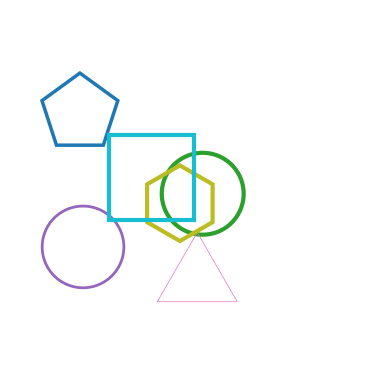[{"shape": "pentagon", "thickness": 2.5, "radius": 0.52, "center": [0.208, 0.707]}, {"shape": "circle", "thickness": 3, "radius": 0.53, "center": [0.527, 0.497]}, {"shape": "circle", "thickness": 2, "radius": 0.53, "center": [0.216, 0.359]}, {"shape": "triangle", "thickness": 0.5, "radius": 0.6, "center": [0.512, 0.276]}, {"shape": "hexagon", "thickness": 3, "radius": 0.49, "center": [0.467, 0.472]}, {"shape": "square", "thickness": 3, "radius": 0.55, "center": [0.393, 0.539]}]